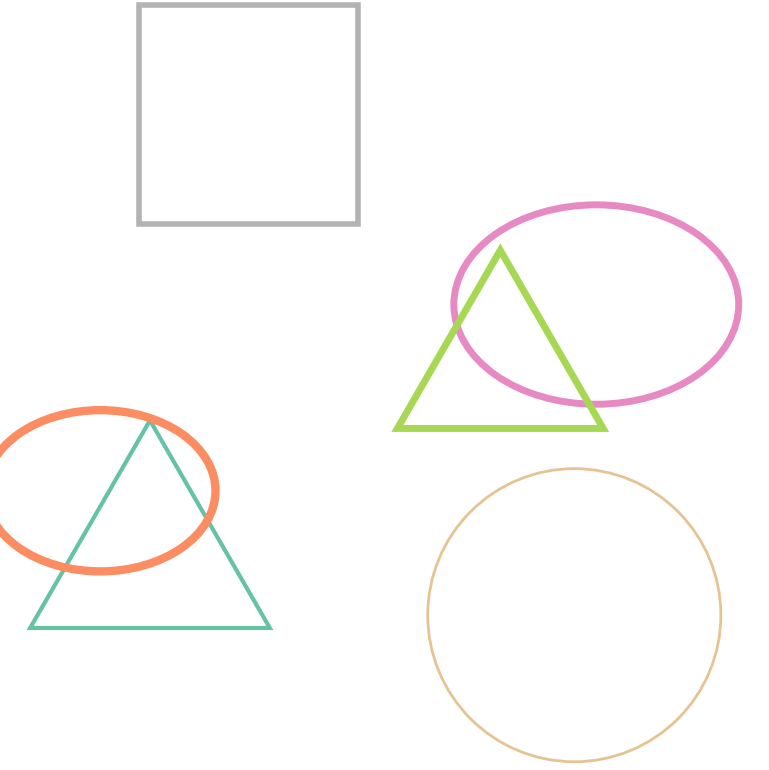[{"shape": "triangle", "thickness": 1.5, "radius": 0.9, "center": [0.195, 0.274]}, {"shape": "oval", "thickness": 3, "radius": 0.75, "center": [0.13, 0.363]}, {"shape": "oval", "thickness": 2.5, "radius": 0.92, "center": [0.774, 0.605]}, {"shape": "triangle", "thickness": 2.5, "radius": 0.77, "center": [0.65, 0.521]}, {"shape": "circle", "thickness": 1, "radius": 0.95, "center": [0.746, 0.201]}, {"shape": "square", "thickness": 2, "radius": 0.71, "center": [0.323, 0.851]}]